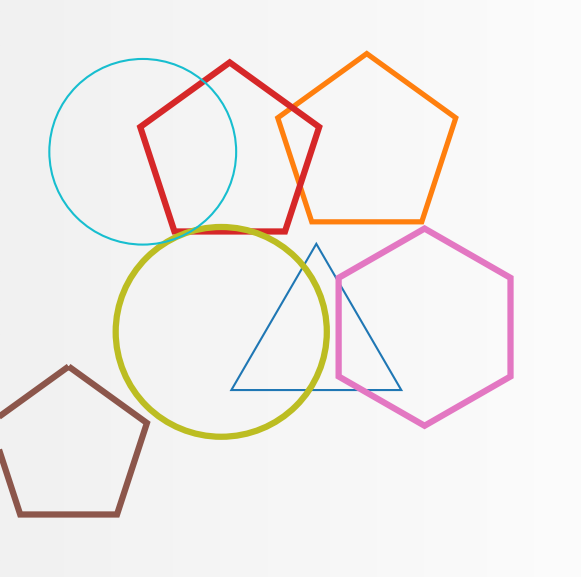[{"shape": "triangle", "thickness": 1, "radius": 0.84, "center": [0.544, 0.408]}, {"shape": "pentagon", "thickness": 2.5, "radius": 0.81, "center": [0.631, 0.745]}, {"shape": "pentagon", "thickness": 3, "radius": 0.81, "center": [0.395, 0.729]}, {"shape": "pentagon", "thickness": 3, "radius": 0.71, "center": [0.118, 0.223]}, {"shape": "hexagon", "thickness": 3, "radius": 0.85, "center": [0.73, 0.433]}, {"shape": "circle", "thickness": 3, "radius": 0.91, "center": [0.381, 0.424]}, {"shape": "circle", "thickness": 1, "radius": 0.8, "center": [0.246, 0.736]}]